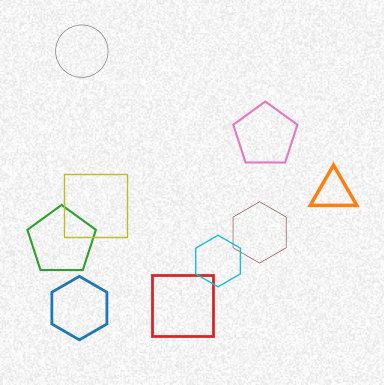[{"shape": "hexagon", "thickness": 2, "radius": 0.41, "center": [0.206, 0.2]}, {"shape": "triangle", "thickness": 2.5, "radius": 0.35, "center": [0.866, 0.501]}, {"shape": "pentagon", "thickness": 1.5, "radius": 0.47, "center": [0.16, 0.374]}, {"shape": "square", "thickness": 2, "radius": 0.4, "center": [0.474, 0.207]}, {"shape": "hexagon", "thickness": 0.5, "radius": 0.4, "center": [0.674, 0.396]}, {"shape": "pentagon", "thickness": 1.5, "radius": 0.44, "center": [0.689, 0.649]}, {"shape": "circle", "thickness": 0.5, "radius": 0.34, "center": [0.213, 0.867]}, {"shape": "square", "thickness": 1, "radius": 0.41, "center": [0.249, 0.467]}, {"shape": "hexagon", "thickness": 1, "radius": 0.33, "center": [0.566, 0.322]}]